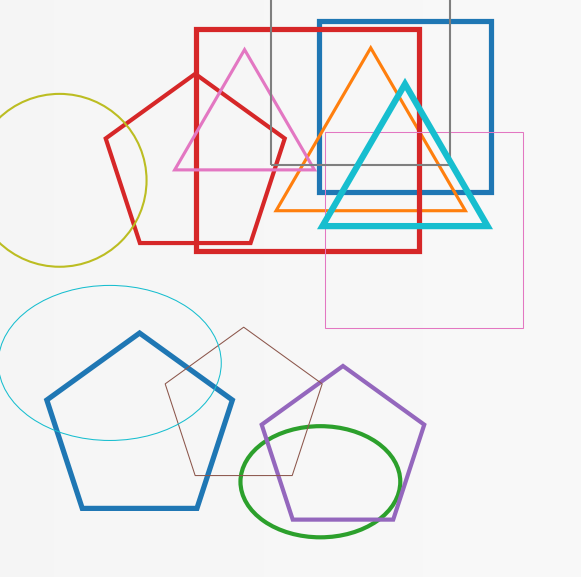[{"shape": "square", "thickness": 2.5, "radius": 0.74, "center": [0.697, 0.815]}, {"shape": "pentagon", "thickness": 2.5, "radius": 0.84, "center": [0.24, 0.255]}, {"shape": "triangle", "thickness": 1.5, "radius": 0.94, "center": [0.638, 0.728]}, {"shape": "oval", "thickness": 2, "radius": 0.69, "center": [0.551, 0.165]}, {"shape": "square", "thickness": 2.5, "radius": 0.96, "center": [0.528, 0.757]}, {"shape": "pentagon", "thickness": 2, "radius": 0.81, "center": [0.336, 0.709]}, {"shape": "pentagon", "thickness": 2, "radius": 0.74, "center": [0.59, 0.218]}, {"shape": "pentagon", "thickness": 0.5, "radius": 0.71, "center": [0.419, 0.291]}, {"shape": "triangle", "thickness": 1.5, "radius": 0.69, "center": [0.421, 0.774]}, {"shape": "square", "thickness": 0.5, "radius": 0.85, "center": [0.73, 0.6]}, {"shape": "square", "thickness": 1, "radius": 0.77, "center": [0.62, 0.868]}, {"shape": "circle", "thickness": 1, "radius": 0.75, "center": [0.102, 0.687]}, {"shape": "oval", "thickness": 0.5, "radius": 0.96, "center": [0.189, 0.371]}, {"shape": "triangle", "thickness": 3, "radius": 0.82, "center": [0.697, 0.69]}]